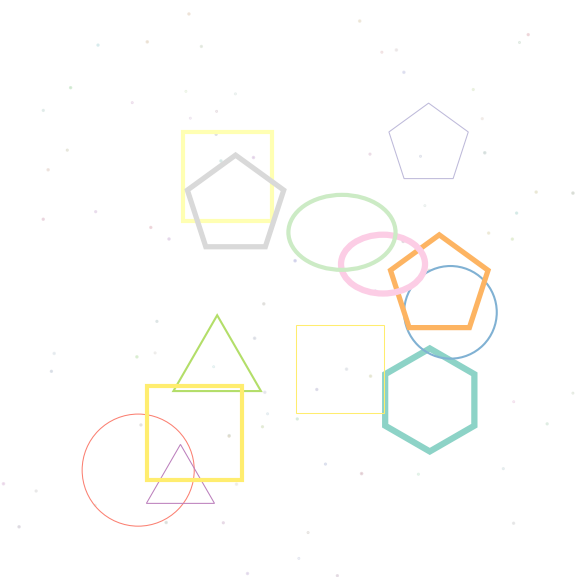[{"shape": "hexagon", "thickness": 3, "radius": 0.45, "center": [0.744, 0.307]}, {"shape": "square", "thickness": 2, "radius": 0.39, "center": [0.394, 0.694]}, {"shape": "pentagon", "thickness": 0.5, "radius": 0.36, "center": [0.742, 0.748]}, {"shape": "circle", "thickness": 0.5, "radius": 0.49, "center": [0.239, 0.185]}, {"shape": "circle", "thickness": 1, "radius": 0.4, "center": [0.78, 0.458]}, {"shape": "pentagon", "thickness": 2.5, "radius": 0.44, "center": [0.761, 0.504]}, {"shape": "triangle", "thickness": 1, "radius": 0.44, "center": [0.376, 0.366]}, {"shape": "oval", "thickness": 3, "radius": 0.36, "center": [0.663, 0.542]}, {"shape": "pentagon", "thickness": 2.5, "radius": 0.44, "center": [0.408, 0.643]}, {"shape": "triangle", "thickness": 0.5, "radius": 0.34, "center": [0.312, 0.162]}, {"shape": "oval", "thickness": 2, "radius": 0.46, "center": [0.592, 0.597]}, {"shape": "square", "thickness": 0.5, "radius": 0.38, "center": [0.589, 0.36]}, {"shape": "square", "thickness": 2, "radius": 0.41, "center": [0.336, 0.25]}]